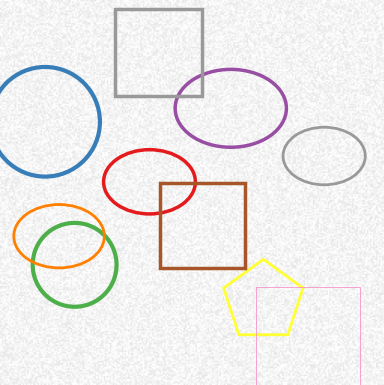[{"shape": "oval", "thickness": 2.5, "radius": 0.6, "center": [0.388, 0.528]}, {"shape": "circle", "thickness": 3, "radius": 0.71, "center": [0.117, 0.684]}, {"shape": "circle", "thickness": 3, "radius": 0.54, "center": [0.194, 0.312]}, {"shape": "oval", "thickness": 2.5, "radius": 0.72, "center": [0.599, 0.719]}, {"shape": "oval", "thickness": 2, "radius": 0.59, "center": [0.153, 0.386]}, {"shape": "pentagon", "thickness": 2, "radius": 0.54, "center": [0.684, 0.218]}, {"shape": "square", "thickness": 2.5, "radius": 0.55, "center": [0.526, 0.415]}, {"shape": "square", "thickness": 0.5, "radius": 0.68, "center": [0.799, 0.119]}, {"shape": "oval", "thickness": 2, "radius": 0.53, "center": [0.842, 0.595]}, {"shape": "square", "thickness": 2.5, "radius": 0.56, "center": [0.413, 0.863]}]